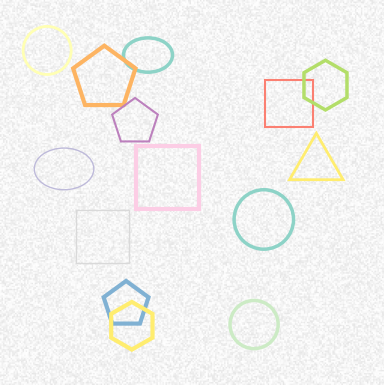[{"shape": "circle", "thickness": 2.5, "radius": 0.39, "center": [0.685, 0.43]}, {"shape": "oval", "thickness": 2.5, "radius": 0.32, "center": [0.384, 0.857]}, {"shape": "circle", "thickness": 2, "radius": 0.31, "center": [0.122, 0.869]}, {"shape": "oval", "thickness": 1, "radius": 0.39, "center": [0.166, 0.561]}, {"shape": "square", "thickness": 1.5, "radius": 0.31, "center": [0.751, 0.731]}, {"shape": "pentagon", "thickness": 3, "radius": 0.31, "center": [0.327, 0.209]}, {"shape": "pentagon", "thickness": 3, "radius": 0.43, "center": [0.271, 0.796]}, {"shape": "hexagon", "thickness": 2.5, "radius": 0.32, "center": [0.845, 0.779]}, {"shape": "square", "thickness": 3, "radius": 0.41, "center": [0.435, 0.539]}, {"shape": "square", "thickness": 1, "radius": 0.34, "center": [0.267, 0.385]}, {"shape": "pentagon", "thickness": 1.5, "radius": 0.31, "center": [0.351, 0.683]}, {"shape": "circle", "thickness": 2.5, "radius": 0.31, "center": [0.66, 0.157]}, {"shape": "hexagon", "thickness": 3, "radius": 0.31, "center": [0.342, 0.154]}, {"shape": "triangle", "thickness": 2, "radius": 0.4, "center": [0.822, 0.573]}]